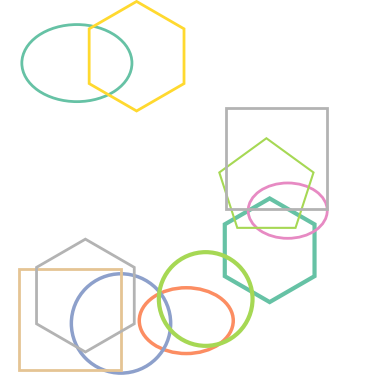[{"shape": "hexagon", "thickness": 3, "radius": 0.67, "center": [0.7, 0.35]}, {"shape": "oval", "thickness": 2, "radius": 0.72, "center": [0.2, 0.836]}, {"shape": "oval", "thickness": 2.5, "radius": 0.61, "center": [0.484, 0.167]}, {"shape": "circle", "thickness": 2.5, "radius": 0.64, "center": [0.314, 0.16]}, {"shape": "oval", "thickness": 2, "radius": 0.51, "center": [0.747, 0.453]}, {"shape": "pentagon", "thickness": 1.5, "radius": 0.64, "center": [0.692, 0.512]}, {"shape": "circle", "thickness": 3, "radius": 0.61, "center": [0.534, 0.223]}, {"shape": "hexagon", "thickness": 2, "radius": 0.71, "center": [0.355, 0.854]}, {"shape": "square", "thickness": 2, "radius": 0.66, "center": [0.182, 0.17]}, {"shape": "square", "thickness": 2, "radius": 0.66, "center": [0.718, 0.589]}, {"shape": "hexagon", "thickness": 2, "radius": 0.73, "center": [0.222, 0.232]}]